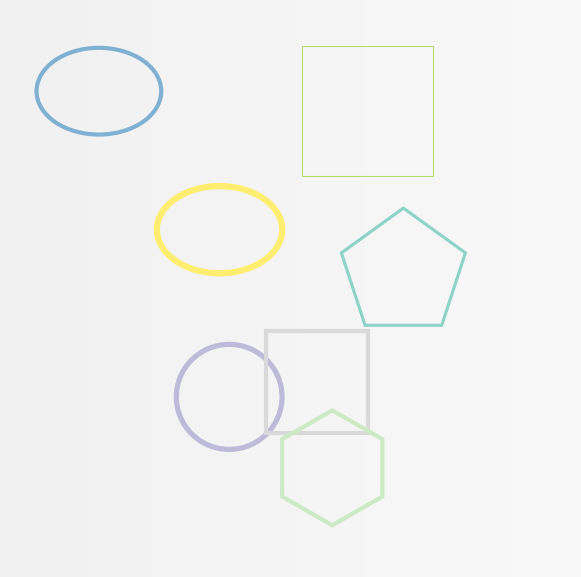[{"shape": "pentagon", "thickness": 1.5, "radius": 0.56, "center": [0.694, 0.527]}, {"shape": "circle", "thickness": 2.5, "radius": 0.45, "center": [0.394, 0.312]}, {"shape": "oval", "thickness": 2, "radius": 0.54, "center": [0.17, 0.841]}, {"shape": "square", "thickness": 0.5, "radius": 0.56, "center": [0.632, 0.806]}, {"shape": "square", "thickness": 2, "radius": 0.44, "center": [0.545, 0.337]}, {"shape": "hexagon", "thickness": 2, "radius": 0.5, "center": [0.572, 0.189]}, {"shape": "oval", "thickness": 3, "radius": 0.54, "center": [0.378, 0.601]}]